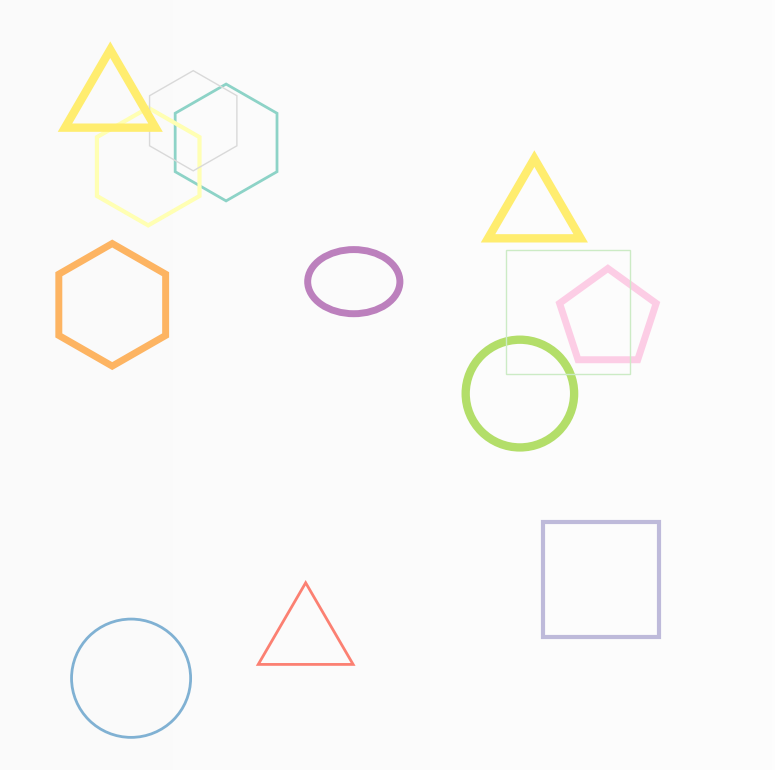[{"shape": "hexagon", "thickness": 1, "radius": 0.38, "center": [0.292, 0.815]}, {"shape": "hexagon", "thickness": 1.5, "radius": 0.38, "center": [0.191, 0.784]}, {"shape": "square", "thickness": 1.5, "radius": 0.37, "center": [0.775, 0.247]}, {"shape": "triangle", "thickness": 1, "radius": 0.35, "center": [0.394, 0.172]}, {"shape": "circle", "thickness": 1, "radius": 0.38, "center": [0.169, 0.119]}, {"shape": "hexagon", "thickness": 2.5, "radius": 0.4, "center": [0.145, 0.604]}, {"shape": "circle", "thickness": 3, "radius": 0.35, "center": [0.671, 0.489]}, {"shape": "pentagon", "thickness": 2.5, "radius": 0.33, "center": [0.784, 0.586]}, {"shape": "hexagon", "thickness": 0.5, "radius": 0.33, "center": [0.249, 0.843]}, {"shape": "oval", "thickness": 2.5, "radius": 0.3, "center": [0.457, 0.634]}, {"shape": "square", "thickness": 0.5, "radius": 0.4, "center": [0.733, 0.595]}, {"shape": "triangle", "thickness": 3, "radius": 0.35, "center": [0.689, 0.725]}, {"shape": "triangle", "thickness": 3, "radius": 0.34, "center": [0.142, 0.868]}]